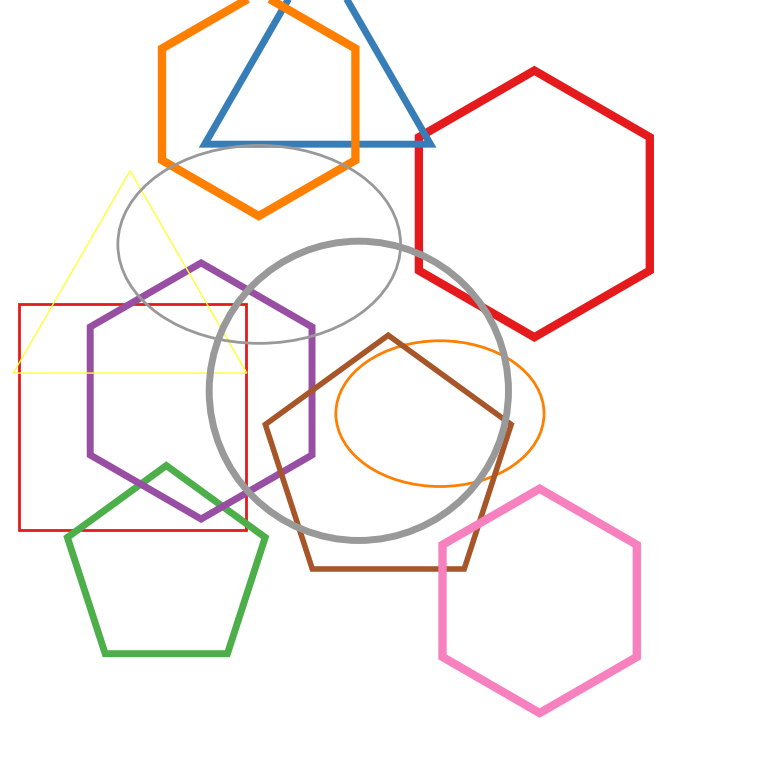[{"shape": "hexagon", "thickness": 3, "radius": 0.87, "center": [0.694, 0.735]}, {"shape": "square", "thickness": 1, "radius": 0.74, "center": [0.172, 0.458]}, {"shape": "triangle", "thickness": 2.5, "radius": 0.85, "center": [0.412, 0.897]}, {"shape": "pentagon", "thickness": 2.5, "radius": 0.68, "center": [0.216, 0.26]}, {"shape": "hexagon", "thickness": 2.5, "radius": 0.83, "center": [0.261, 0.492]}, {"shape": "oval", "thickness": 1, "radius": 0.68, "center": [0.571, 0.463]}, {"shape": "hexagon", "thickness": 3, "radius": 0.73, "center": [0.336, 0.864]}, {"shape": "triangle", "thickness": 0.5, "radius": 0.88, "center": [0.169, 0.603]}, {"shape": "pentagon", "thickness": 2, "radius": 0.84, "center": [0.504, 0.397]}, {"shape": "hexagon", "thickness": 3, "radius": 0.73, "center": [0.701, 0.22]}, {"shape": "oval", "thickness": 1, "radius": 0.92, "center": [0.337, 0.683]}, {"shape": "circle", "thickness": 2.5, "radius": 0.97, "center": [0.466, 0.492]}]